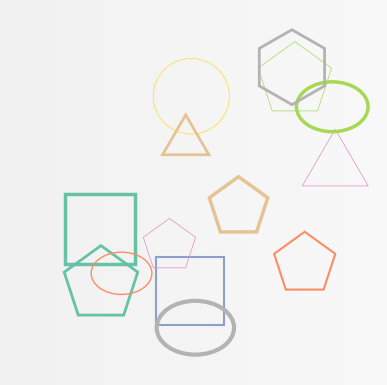[{"shape": "pentagon", "thickness": 2, "radius": 0.5, "center": [0.261, 0.262]}, {"shape": "square", "thickness": 2.5, "radius": 0.45, "center": [0.259, 0.405]}, {"shape": "pentagon", "thickness": 1.5, "radius": 0.42, "center": [0.786, 0.315]}, {"shape": "oval", "thickness": 1, "radius": 0.39, "center": [0.314, 0.29]}, {"shape": "square", "thickness": 1.5, "radius": 0.44, "center": [0.49, 0.243]}, {"shape": "pentagon", "thickness": 0.5, "radius": 0.35, "center": [0.437, 0.362]}, {"shape": "triangle", "thickness": 0.5, "radius": 0.49, "center": [0.865, 0.566]}, {"shape": "pentagon", "thickness": 0.5, "radius": 0.5, "center": [0.761, 0.792]}, {"shape": "oval", "thickness": 2.5, "radius": 0.46, "center": [0.857, 0.723]}, {"shape": "circle", "thickness": 0.5, "radius": 0.49, "center": [0.494, 0.75]}, {"shape": "pentagon", "thickness": 2.5, "radius": 0.4, "center": [0.616, 0.462]}, {"shape": "triangle", "thickness": 2, "radius": 0.35, "center": [0.479, 0.633]}, {"shape": "oval", "thickness": 3, "radius": 0.5, "center": [0.504, 0.149]}, {"shape": "hexagon", "thickness": 2, "radius": 0.49, "center": [0.753, 0.826]}]